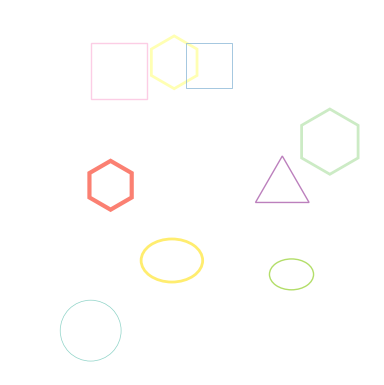[{"shape": "circle", "thickness": 0.5, "radius": 0.4, "center": [0.235, 0.141]}, {"shape": "hexagon", "thickness": 2, "radius": 0.34, "center": [0.452, 0.838]}, {"shape": "hexagon", "thickness": 3, "radius": 0.32, "center": [0.287, 0.519]}, {"shape": "square", "thickness": 0.5, "radius": 0.3, "center": [0.543, 0.83]}, {"shape": "oval", "thickness": 1, "radius": 0.29, "center": [0.757, 0.287]}, {"shape": "square", "thickness": 1, "radius": 0.36, "center": [0.31, 0.816]}, {"shape": "triangle", "thickness": 1, "radius": 0.4, "center": [0.733, 0.514]}, {"shape": "hexagon", "thickness": 2, "radius": 0.42, "center": [0.857, 0.632]}, {"shape": "oval", "thickness": 2, "radius": 0.4, "center": [0.446, 0.323]}]